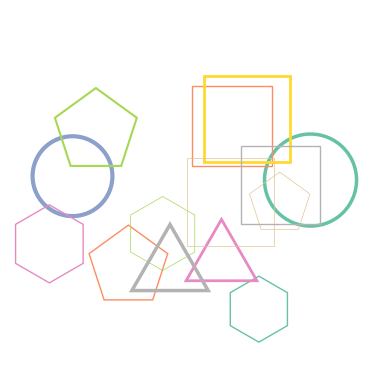[{"shape": "hexagon", "thickness": 1, "radius": 0.43, "center": [0.672, 0.197]}, {"shape": "circle", "thickness": 2.5, "radius": 0.6, "center": [0.807, 0.532]}, {"shape": "square", "thickness": 1, "radius": 0.52, "center": [0.602, 0.672]}, {"shape": "pentagon", "thickness": 1, "radius": 0.54, "center": [0.333, 0.308]}, {"shape": "circle", "thickness": 3, "radius": 0.52, "center": [0.188, 0.542]}, {"shape": "triangle", "thickness": 2, "radius": 0.53, "center": [0.575, 0.324]}, {"shape": "hexagon", "thickness": 1, "radius": 0.51, "center": [0.128, 0.367]}, {"shape": "hexagon", "thickness": 0.5, "radius": 0.48, "center": [0.423, 0.393]}, {"shape": "pentagon", "thickness": 1.5, "radius": 0.56, "center": [0.249, 0.66]}, {"shape": "square", "thickness": 2, "radius": 0.56, "center": [0.642, 0.691]}, {"shape": "pentagon", "thickness": 0.5, "radius": 0.41, "center": [0.727, 0.471]}, {"shape": "square", "thickness": 0.5, "radius": 0.57, "center": [0.598, 0.476]}, {"shape": "triangle", "thickness": 2.5, "radius": 0.57, "center": [0.442, 0.302]}, {"shape": "square", "thickness": 1, "radius": 0.51, "center": [0.728, 0.52]}]